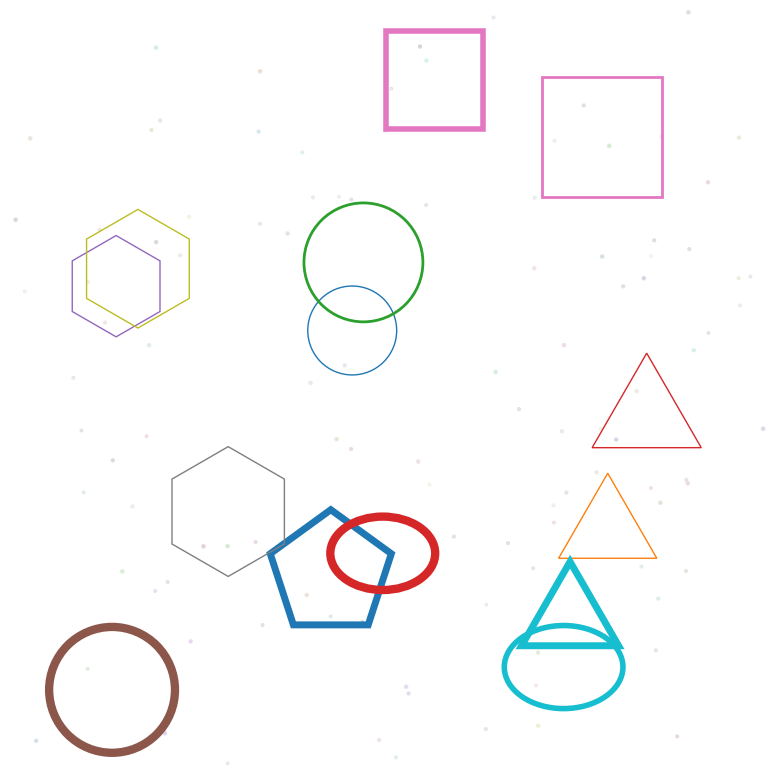[{"shape": "pentagon", "thickness": 2.5, "radius": 0.41, "center": [0.43, 0.255]}, {"shape": "circle", "thickness": 0.5, "radius": 0.29, "center": [0.457, 0.571]}, {"shape": "triangle", "thickness": 0.5, "radius": 0.37, "center": [0.789, 0.312]}, {"shape": "circle", "thickness": 1, "radius": 0.39, "center": [0.472, 0.659]}, {"shape": "oval", "thickness": 3, "radius": 0.34, "center": [0.497, 0.281]}, {"shape": "triangle", "thickness": 0.5, "radius": 0.41, "center": [0.84, 0.46]}, {"shape": "hexagon", "thickness": 0.5, "radius": 0.33, "center": [0.151, 0.628]}, {"shape": "circle", "thickness": 3, "radius": 0.41, "center": [0.146, 0.104]}, {"shape": "square", "thickness": 1, "radius": 0.39, "center": [0.782, 0.822]}, {"shape": "square", "thickness": 2, "radius": 0.32, "center": [0.564, 0.896]}, {"shape": "hexagon", "thickness": 0.5, "radius": 0.42, "center": [0.296, 0.336]}, {"shape": "hexagon", "thickness": 0.5, "radius": 0.39, "center": [0.179, 0.651]}, {"shape": "oval", "thickness": 2, "radius": 0.39, "center": [0.732, 0.134]}, {"shape": "triangle", "thickness": 2.5, "radius": 0.36, "center": [0.74, 0.198]}]